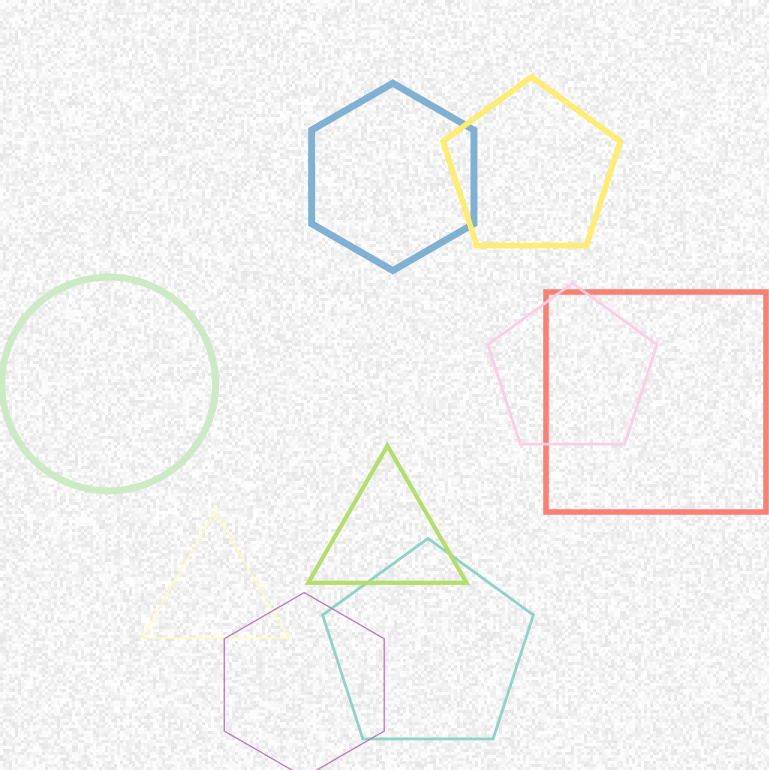[{"shape": "pentagon", "thickness": 1, "radius": 0.72, "center": [0.556, 0.157]}, {"shape": "triangle", "thickness": 0.5, "radius": 0.55, "center": [0.279, 0.226]}, {"shape": "square", "thickness": 2, "radius": 0.71, "center": [0.852, 0.478]}, {"shape": "hexagon", "thickness": 2.5, "radius": 0.61, "center": [0.51, 0.77]}, {"shape": "triangle", "thickness": 1.5, "radius": 0.59, "center": [0.503, 0.302]}, {"shape": "pentagon", "thickness": 1, "radius": 0.58, "center": [0.743, 0.517]}, {"shape": "hexagon", "thickness": 0.5, "radius": 0.6, "center": [0.395, 0.111]}, {"shape": "circle", "thickness": 2.5, "radius": 0.69, "center": [0.141, 0.501]}, {"shape": "pentagon", "thickness": 2, "radius": 0.61, "center": [0.69, 0.779]}]